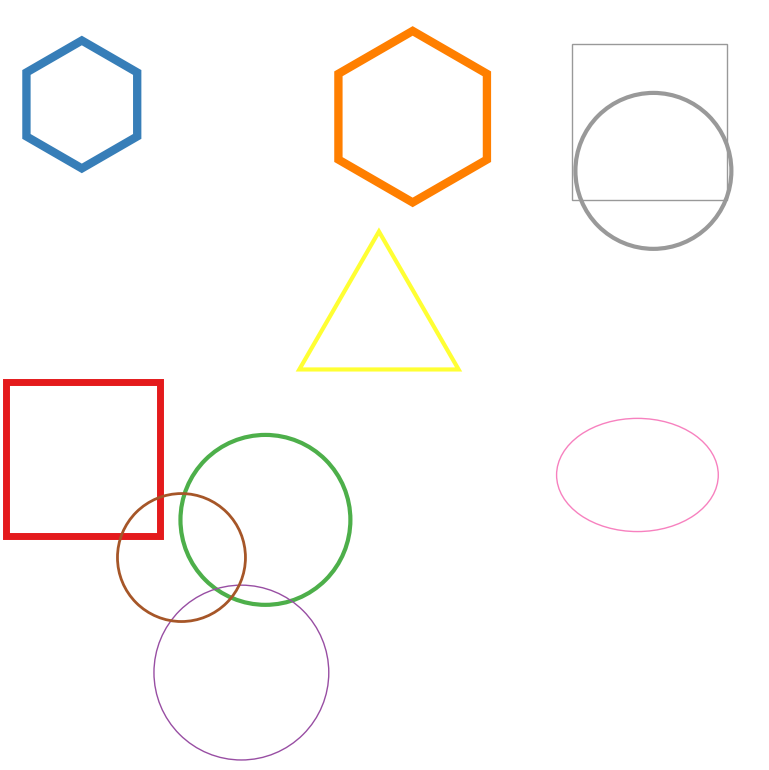[{"shape": "square", "thickness": 2.5, "radius": 0.5, "center": [0.108, 0.404]}, {"shape": "hexagon", "thickness": 3, "radius": 0.42, "center": [0.106, 0.864]}, {"shape": "circle", "thickness": 1.5, "radius": 0.55, "center": [0.345, 0.325]}, {"shape": "circle", "thickness": 0.5, "radius": 0.57, "center": [0.313, 0.127]}, {"shape": "hexagon", "thickness": 3, "radius": 0.56, "center": [0.536, 0.848]}, {"shape": "triangle", "thickness": 1.5, "radius": 0.6, "center": [0.492, 0.58]}, {"shape": "circle", "thickness": 1, "radius": 0.42, "center": [0.236, 0.276]}, {"shape": "oval", "thickness": 0.5, "radius": 0.52, "center": [0.828, 0.383]}, {"shape": "square", "thickness": 0.5, "radius": 0.5, "center": [0.844, 0.842]}, {"shape": "circle", "thickness": 1.5, "radius": 0.51, "center": [0.849, 0.778]}]